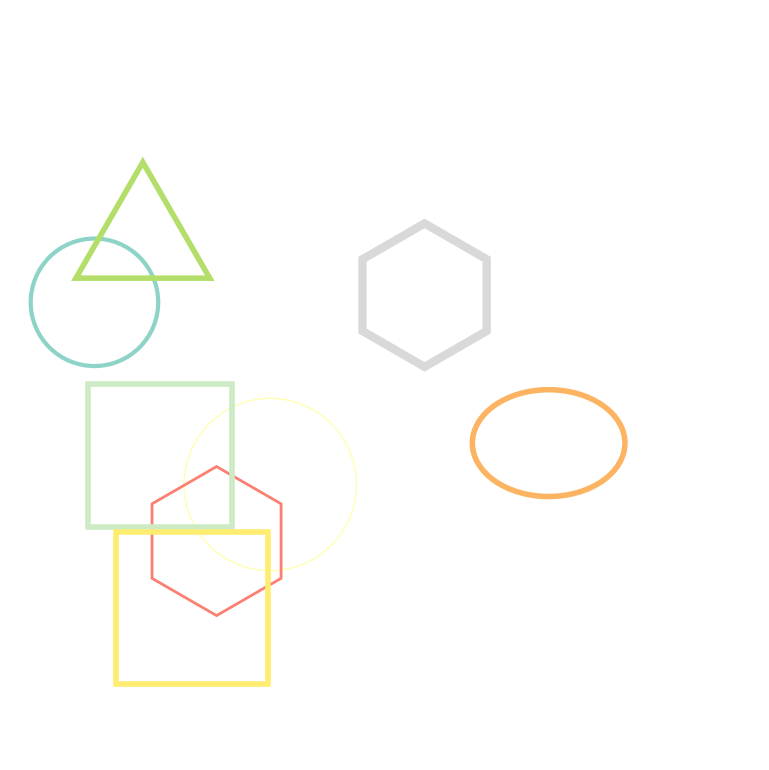[{"shape": "circle", "thickness": 1.5, "radius": 0.41, "center": [0.123, 0.607]}, {"shape": "circle", "thickness": 0.5, "radius": 0.56, "center": [0.351, 0.371]}, {"shape": "hexagon", "thickness": 1, "radius": 0.48, "center": [0.281, 0.297]}, {"shape": "oval", "thickness": 2, "radius": 0.5, "center": [0.713, 0.425]}, {"shape": "triangle", "thickness": 2, "radius": 0.5, "center": [0.185, 0.689]}, {"shape": "hexagon", "thickness": 3, "radius": 0.47, "center": [0.551, 0.617]}, {"shape": "square", "thickness": 2, "radius": 0.47, "center": [0.208, 0.409]}, {"shape": "square", "thickness": 2, "radius": 0.49, "center": [0.249, 0.211]}]